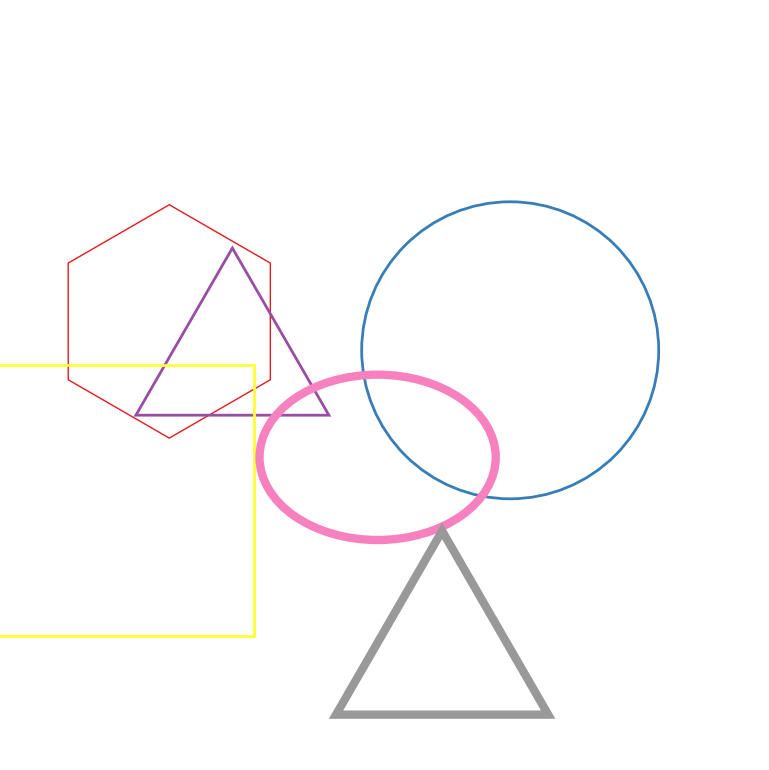[{"shape": "hexagon", "thickness": 0.5, "radius": 0.76, "center": [0.22, 0.583]}, {"shape": "circle", "thickness": 1, "radius": 0.96, "center": [0.663, 0.545]}, {"shape": "triangle", "thickness": 1, "radius": 0.72, "center": [0.302, 0.533]}, {"shape": "square", "thickness": 1, "radius": 0.88, "center": [0.154, 0.35]}, {"shape": "oval", "thickness": 3, "radius": 0.77, "center": [0.49, 0.406]}, {"shape": "triangle", "thickness": 3, "radius": 0.8, "center": [0.574, 0.151]}]